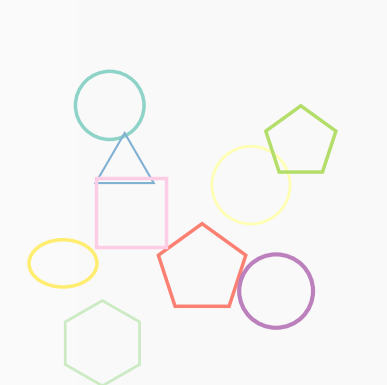[{"shape": "circle", "thickness": 2.5, "radius": 0.44, "center": [0.283, 0.726]}, {"shape": "circle", "thickness": 2, "radius": 0.5, "center": [0.648, 0.519]}, {"shape": "pentagon", "thickness": 2.5, "radius": 0.59, "center": [0.522, 0.3]}, {"shape": "triangle", "thickness": 1.5, "radius": 0.43, "center": [0.322, 0.568]}, {"shape": "pentagon", "thickness": 2.5, "radius": 0.48, "center": [0.776, 0.63]}, {"shape": "square", "thickness": 2.5, "radius": 0.45, "center": [0.338, 0.448]}, {"shape": "circle", "thickness": 3, "radius": 0.48, "center": [0.713, 0.244]}, {"shape": "hexagon", "thickness": 2, "radius": 0.55, "center": [0.264, 0.109]}, {"shape": "oval", "thickness": 2.5, "radius": 0.44, "center": [0.163, 0.316]}]